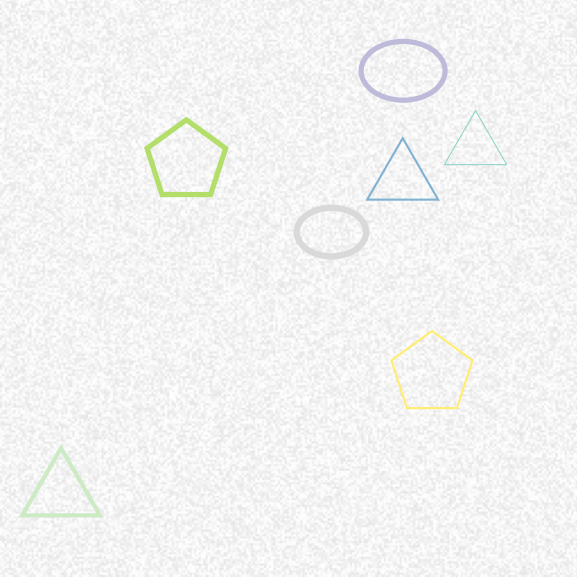[{"shape": "triangle", "thickness": 0.5, "radius": 0.31, "center": [0.823, 0.745]}, {"shape": "oval", "thickness": 2.5, "radius": 0.36, "center": [0.698, 0.877]}, {"shape": "triangle", "thickness": 1, "radius": 0.35, "center": [0.697, 0.689]}, {"shape": "pentagon", "thickness": 2.5, "radius": 0.36, "center": [0.323, 0.72]}, {"shape": "oval", "thickness": 3, "radius": 0.3, "center": [0.574, 0.597]}, {"shape": "triangle", "thickness": 2, "radius": 0.39, "center": [0.106, 0.146]}, {"shape": "pentagon", "thickness": 1, "radius": 0.37, "center": [0.748, 0.352]}]